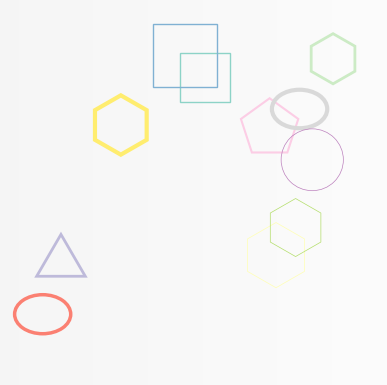[{"shape": "square", "thickness": 1, "radius": 0.32, "center": [0.529, 0.799]}, {"shape": "hexagon", "thickness": 0.5, "radius": 0.42, "center": [0.712, 0.337]}, {"shape": "triangle", "thickness": 2, "radius": 0.36, "center": [0.157, 0.319]}, {"shape": "oval", "thickness": 2.5, "radius": 0.36, "center": [0.11, 0.184]}, {"shape": "square", "thickness": 1, "radius": 0.41, "center": [0.477, 0.856]}, {"shape": "hexagon", "thickness": 0.5, "radius": 0.38, "center": [0.763, 0.409]}, {"shape": "pentagon", "thickness": 1.5, "radius": 0.39, "center": [0.696, 0.667]}, {"shape": "oval", "thickness": 3, "radius": 0.36, "center": [0.773, 0.717]}, {"shape": "circle", "thickness": 0.5, "radius": 0.4, "center": [0.806, 0.585]}, {"shape": "hexagon", "thickness": 2, "radius": 0.33, "center": [0.859, 0.847]}, {"shape": "hexagon", "thickness": 3, "radius": 0.39, "center": [0.312, 0.675]}]